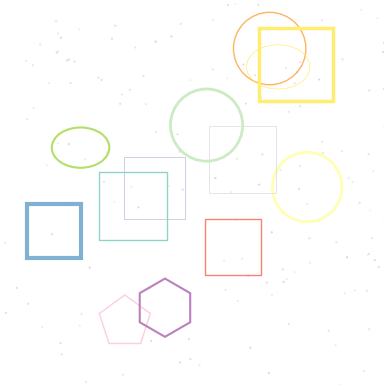[{"shape": "square", "thickness": 1, "radius": 0.44, "center": [0.345, 0.465]}, {"shape": "circle", "thickness": 2, "radius": 0.45, "center": [0.798, 0.514]}, {"shape": "square", "thickness": 0.5, "radius": 0.4, "center": [0.401, 0.512]}, {"shape": "square", "thickness": 1, "radius": 0.36, "center": [0.604, 0.358]}, {"shape": "square", "thickness": 3, "radius": 0.35, "center": [0.14, 0.399]}, {"shape": "circle", "thickness": 1, "radius": 0.47, "center": [0.7, 0.874]}, {"shape": "oval", "thickness": 1.5, "radius": 0.37, "center": [0.209, 0.617]}, {"shape": "pentagon", "thickness": 1, "radius": 0.35, "center": [0.324, 0.164]}, {"shape": "square", "thickness": 0.5, "radius": 0.43, "center": [0.629, 0.586]}, {"shape": "hexagon", "thickness": 1.5, "radius": 0.38, "center": [0.428, 0.201]}, {"shape": "circle", "thickness": 2, "radius": 0.47, "center": [0.537, 0.675]}, {"shape": "square", "thickness": 2.5, "radius": 0.48, "center": [0.769, 0.833]}, {"shape": "oval", "thickness": 0.5, "radius": 0.41, "center": [0.723, 0.826]}]